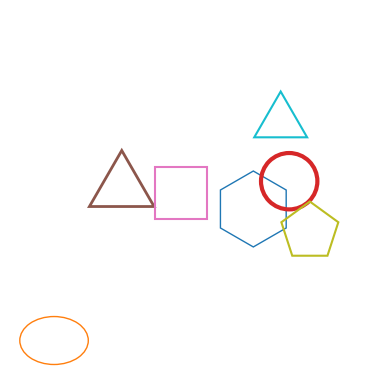[{"shape": "hexagon", "thickness": 1, "radius": 0.49, "center": [0.658, 0.457]}, {"shape": "oval", "thickness": 1, "radius": 0.44, "center": [0.14, 0.116]}, {"shape": "circle", "thickness": 3, "radius": 0.37, "center": [0.751, 0.529]}, {"shape": "triangle", "thickness": 2, "radius": 0.48, "center": [0.316, 0.512]}, {"shape": "square", "thickness": 1.5, "radius": 0.34, "center": [0.47, 0.499]}, {"shape": "pentagon", "thickness": 1.5, "radius": 0.39, "center": [0.805, 0.399]}, {"shape": "triangle", "thickness": 1.5, "radius": 0.4, "center": [0.729, 0.683]}]